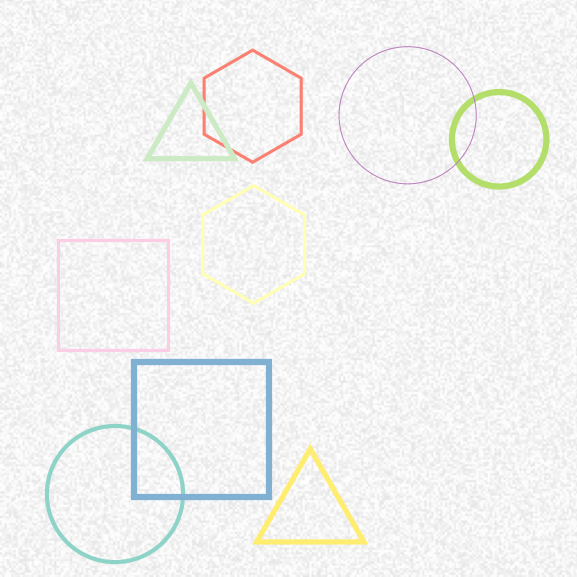[{"shape": "circle", "thickness": 2, "radius": 0.59, "center": [0.199, 0.144]}, {"shape": "hexagon", "thickness": 1.5, "radius": 0.51, "center": [0.439, 0.576]}, {"shape": "hexagon", "thickness": 1.5, "radius": 0.49, "center": [0.438, 0.815]}, {"shape": "square", "thickness": 3, "radius": 0.59, "center": [0.349, 0.256]}, {"shape": "circle", "thickness": 3, "radius": 0.41, "center": [0.864, 0.758]}, {"shape": "square", "thickness": 1.5, "radius": 0.48, "center": [0.195, 0.489]}, {"shape": "circle", "thickness": 0.5, "radius": 0.59, "center": [0.706, 0.8]}, {"shape": "triangle", "thickness": 2.5, "radius": 0.44, "center": [0.331, 0.768]}, {"shape": "triangle", "thickness": 2.5, "radius": 0.54, "center": [0.537, 0.114]}]